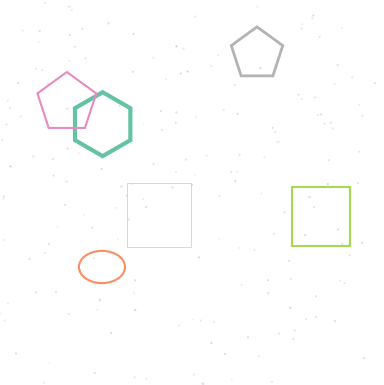[{"shape": "hexagon", "thickness": 3, "radius": 0.42, "center": [0.267, 0.677]}, {"shape": "oval", "thickness": 1.5, "radius": 0.3, "center": [0.265, 0.307]}, {"shape": "pentagon", "thickness": 1.5, "radius": 0.4, "center": [0.174, 0.733]}, {"shape": "square", "thickness": 1.5, "radius": 0.38, "center": [0.833, 0.437]}, {"shape": "square", "thickness": 0.5, "radius": 0.42, "center": [0.412, 0.442]}, {"shape": "pentagon", "thickness": 2, "radius": 0.35, "center": [0.668, 0.86]}]